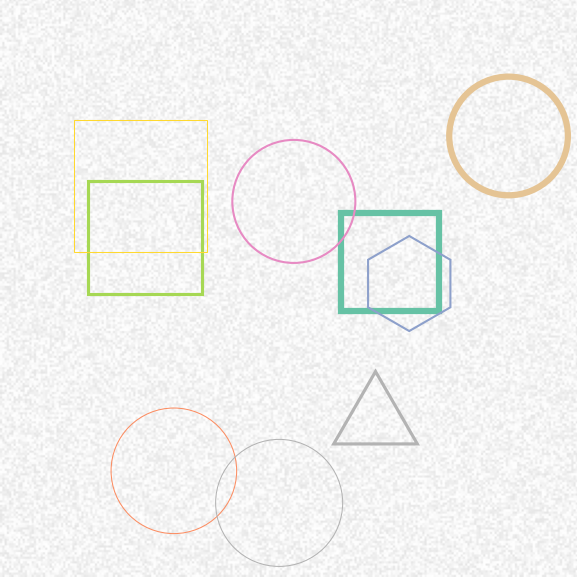[{"shape": "square", "thickness": 3, "radius": 0.43, "center": [0.675, 0.546]}, {"shape": "circle", "thickness": 0.5, "radius": 0.54, "center": [0.301, 0.184]}, {"shape": "hexagon", "thickness": 1, "radius": 0.41, "center": [0.709, 0.508]}, {"shape": "circle", "thickness": 1, "radius": 0.53, "center": [0.509, 0.65]}, {"shape": "square", "thickness": 1.5, "radius": 0.49, "center": [0.251, 0.588]}, {"shape": "square", "thickness": 0.5, "radius": 0.57, "center": [0.243, 0.677]}, {"shape": "circle", "thickness": 3, "radius": 0.51, "center": [0.881, 0.764]}, {"shape": "triangle", "thickness": 1.5, "radius": 0.42, "center": [0.65, 0.272]}, {"shape": "circle", "thickness": 0.5, "radius": 0.55, "center": [0.483, 0.128]}]